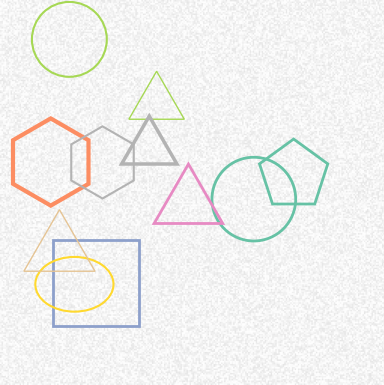[{"shape": "pentagon", "thickness": 2, "radius": 0.47, "center": [0.763, 0.546]}, {"shape": "circle", "thickness": 2, "radius": 0.54, "center": [0.659, 0.483]}, {"shape": "hexagon", "thickness": 3, "radius": 0.57, "center": [0.132, 0.579]}, {"shape": "square", "thickness": 2, "radius": 0.56, "center": [0.249, 0.265]}, {"shape": "triangle", "thickness": 2, "radius": 0.51, "center": [0.489, 0.471]}, {"shape": "circle", "thickness": 1.5, "radius": 0.49, "center": [0.18, 0.898]}, {"shape": "triangle", "thickness": 1, "radius": 0.42, "center": [0.407, 0.732]}, {"shape": "oval", "thickness": 1.5, "radius": 0.51, "center": [0.193, 0.262]}, {"shape": "triangle", "thickness": 1, "radius": 0.53, "center": [0.154, 0.349]}, {"shape": "hexagon", "thickness": 1.5, "radius": 0.47, "center": [0.266, 0.578]}, {"shape": "triangle", "thickness": 2.5, "radius": 0.41, "center": [0.388, 0.615]}]